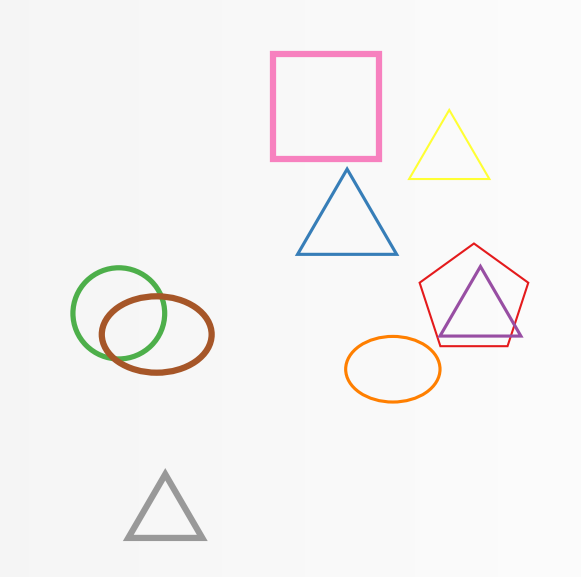[{"shape": "pentagon", "thickness": 1, "radius": 0.49, "center": [0.815, 0.479]}, {"shape": "triangle", "thickness": 1.5, "radius": 0.49, "center": [0.597, 0.608]}, {"shape": "circle", "thickness": 2.5, "radius": 0.39, "center": [0.204, 0.457]}, {"shape": "triangle", "thickness": 1.5, "radius": 0.4, "center": [0.827, 0.457]}, {"shape": "oval", "thickness": 1.5, "radius": 0.41, "center": [0.676, 0.36]}, {"shape": "triangle", "thickness": 1, "radius": 0.4, "center": [0.773, 0.729]}, {"shape": "oval", "thickness": 3, "radius": 0.47, "center": [0.27, 0.42]}, {"shape": "square", "thickness": 3, "radius": 0.46, "center": [0.56, 0.815]}, {"shape": "triangle", "thickness": 3, "radius": 0.37, "center": [0.284, 0.104]}]